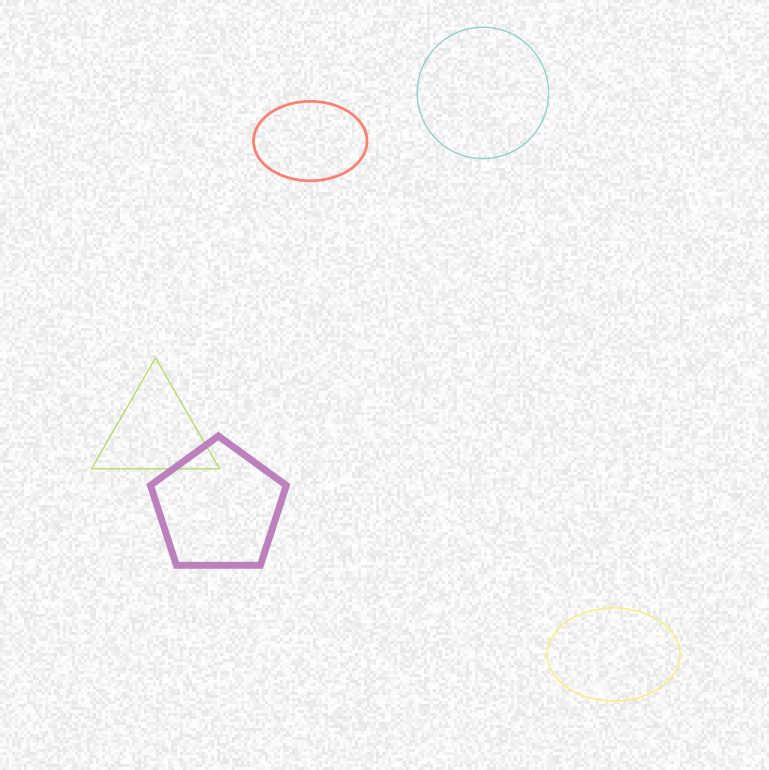[{"shape": "circle", "thickness": 0.5, "radius": 0.43, "center": [0.627, 0.879]}, {"shape": "oval", "thickness": 1, "radius": 0.37, "center": [0.403, 0.817]}, {"shape": "triangle", "thickness": 0.5, "radius": 0.48, "center": [0.202, 0.439]}, {"shape": "pentagon", "thickness": 2.5, "radius": 0.46, "center": [0.284, 0.341]}, {"shape": "oval", "thickness": 0.5, "radius": 0.43, "center": [0.797, 0.15]}]